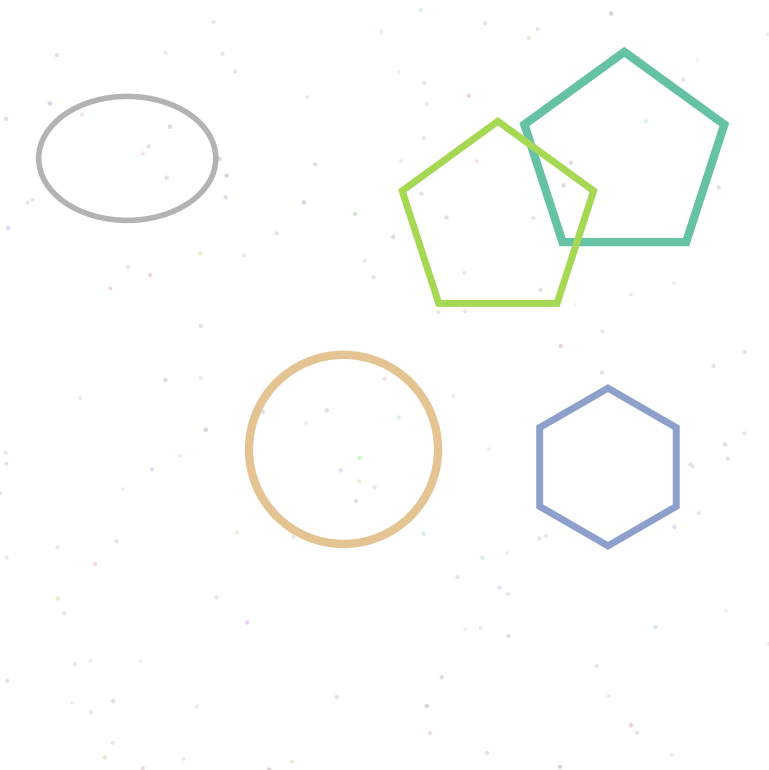[{"shape": "pentagon", "thickness": 3, "radius": 0.68, "center": [0.811, 0.796]}, {"shape": "hexagon", "thickness": 2.5, "radius": 0.51, "center": [0.79, 0.394]}, {"shape": "pentagon", "thickness": 2.5, "radius": 0.65, "center": [0.647, 0.712]}, {"shape": "circle", "thickness": 3, "radius": 0.61, "center": [0.446, 0.416]}, {"shape": "oval", "thickness": 2, "radius": 0.58, "center": [0.165, 0.794]}]